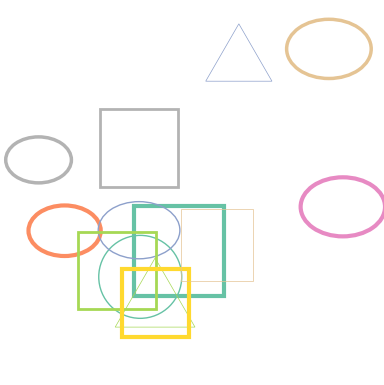[{"shape": "circle", "thickness": 1, "radius": 0.54, "center": [0.364, 0.281]}, {"shape": "square", "thickness": 3, "radius": 0.58, "center": [0.465, 0.348]}, {"shape": "oval", "thickness": 3, "radius": 0.47, "center": [0.168, 0.401]}, {"shape": "triangle", "thickness": 0.5, "radius": 0.5, "center": [0.62, 0.839]}, {"shape": "oval", "thickness": 1, "radius": 0.53, "center": [0.361, 0.402]}, {"shape": "oval", "thickness": 3, "radius": 0.55, "center": [0.89, 0.463]}, {"shape": "square", "thickness": 2, "radius": 0.51, "center": [0.303, 0.297]}, {"shape": "triangle", "thickness": 0.5, "radius": 0.6, "center": [0.403, 0.21]}, {"shape": "square", "thickness": 3, "radius": 0.44, "center": [0.404, 0.213]}, {"shape": "oval", "thickness": 2.5, "radius": 0.55, "center": [0.854, 0.873]}, {"shape": "square", "thickness": 0.5, "radius": 0.47, "center": [0.564, 0.365]}, {"shape": "square", "thickness": 2, "radius": 0.51, "center": [0.36, 0.615]}, {"shape": "oval", "thickness": 2.5, "radius": 0.43, "center": [0.1, 0.585]}]